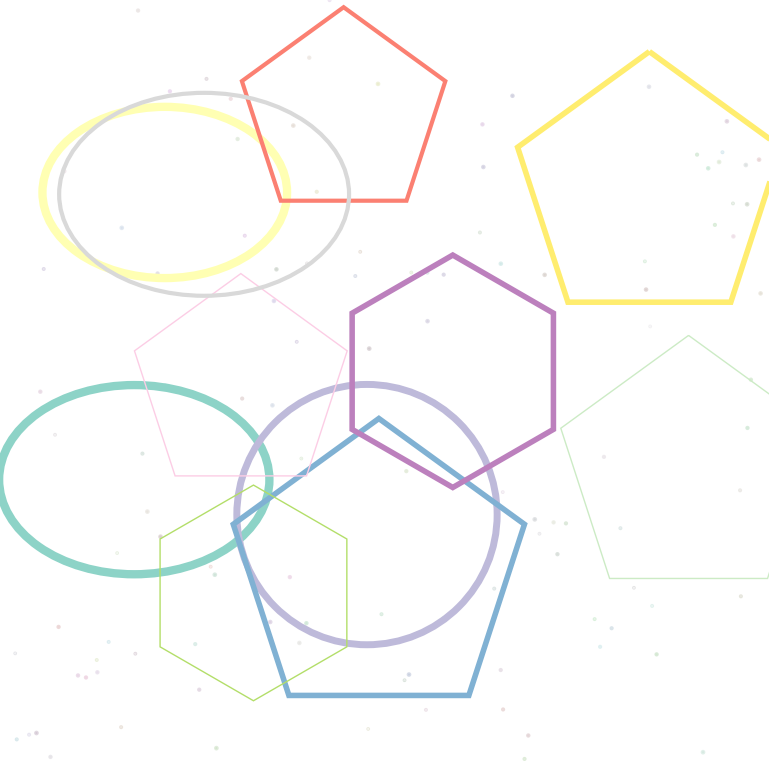[{"shape": "oval", "thickness": 3, "radius": 0.88, "center": [0.174, 0.377]}, {"shape": "oval", "thickness": 3, "radius": 0.79, "center": [0.214, 0.75]}, {"shape": "circle", "thickness": 2.5, "radius": 0.85, "center": [0.477, 0.332]}, {"shape": "pentagon", "thickness": 1.5, "radius": 0.69, "center": [0.446, 0.852]}, {"shape": "pentagon", "thickness": 2, "radius": 0.99, "center": [0.492, 0.258]}, {"shape": "hexagon", "thickness": 0.5, "radius": 0.7, "center": [0.329, 0.23]}, {"shape": "pentagon", "thickness": 0.5, "radius": 0.73, "center": [0.313, 0.499]}, {"shape": "oval", "thickness": 1.5, "radius": 0.94, "center": [0.265, 0.748]}, {"shape": "hexagon", "thickness": 2, "radius": 0.75, "center": [0.588, 0.518]}, {"shape": "pentagon", "thickness": 0.5, "radius": 0.87, "center": [0.894, 0.39]}, {"shape": "pentagon", "thickness": 2, "radius": 0.9, "center": [0.843, 0.753]}]